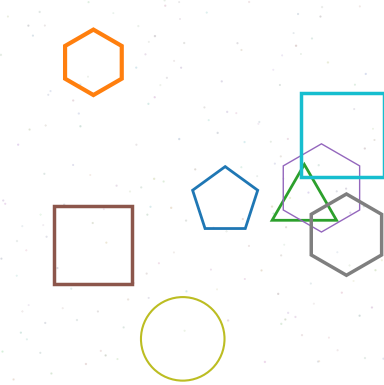[{"shape": "pentagon", "thickness": 2, "radius": 0.44, "center": [0.585, 0.478]}, {"shape": "hexagon", "thickness": 3, "radius": 0.42, "center": [0.243, 0.838]}, {"shape": "triangle", "thickness": 2, "radius": 0.48, "center": [0.79, 0.476]}, {"shape": "hexagon", "thickness": 1, "radius": 0.57, "center": [0.835, 0.512]}, {"shape": "square", "thickness": 2.5, "radius": 0.51, "center": [0.241, 0.365]}, {"shape": "hexagon", "thickness": 2.5, "radius": 0.53, "center": [0.9, 0.391]}, {"shape": "circle", "thickness": 1.5, "radius": 0.54, "center": [0.475, 0.12]}, {"shape": "square", "thickness": 2.5, "radius": 0.54, "center": [0.89, 0.649]}]